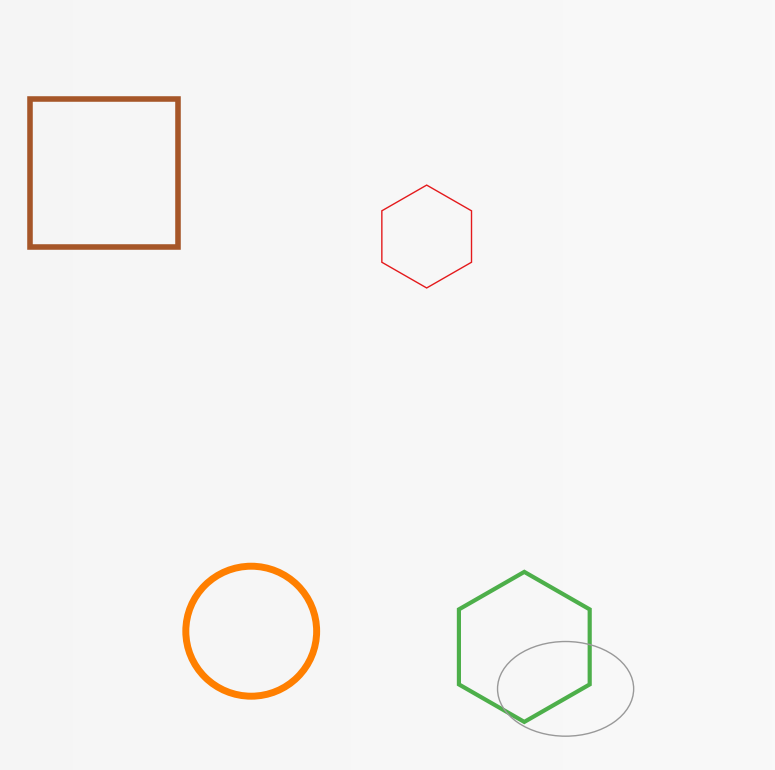[{"shape": "hexagon", "thickness": 0.5, "radius": 0.33, "center": [0.551, 0.693]}, {"shape": "hexagon", "thickness": 1.5, "radius": 0.49, "center": [0.677, 0.16]}, {"shape": "circle", "thickness": 2.5, "radius": 0.42, "center": [0.324, 0.18]}, {"shape": "square", "thickness": 2, "radius": 0.48, "center": [0.134, 0.776]}, {"shape": "oval", "thickness": 0.5, "radius": 0.44, "center": [0.73, 0.105]}]